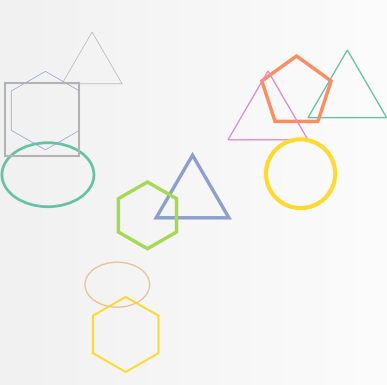[{"shape": "oval", "thickness": 2, "radius": 0.59, "center": [0.124, 0.546]}, {"shape": "triangle", "thickness": 1, "radius": 0.59, "center": [0.896, 0.753]}, {"shape": "pentagon", "thickness": 2.5, "radius": 0.47, "center": [0.765, 0.761]}, {"shape": "hexagon", "thickness": 0.5, "radius": 0.51, "center": [0.117, 0.713]}, {"shape": "triangle", "thickness": 2.5, "radius": 0.54, "center": [0.497, 0.489]}, {"shape": "triangle", "thickness": 1, "radius": 0.6, "center": [0.692, 0.696]}, {"shape": "hexagon", "thickness": 2.5, "radius": 0.43, "center": [0.381, 0.441]}, {"shape": "hexagon", "thickness": 1.5, "radius": 0.49, "center": [0.324, 0.131]}, {"shape": "circle", "thickness": 3, "radius": 0.45, "center": [0.776, 0.549]}, {"shape": "oval", "thickness": 1, "radius": 0.42, "center": [0.303, 0.261]}, {"shape": "square", "thickness": 1.5, "radius": 0.47, "center": [0.108, 0.69]}, {"shape": "triangle", "thickness": 0.5, "radius": 0.45, "center": [0.238, 0.827]}]